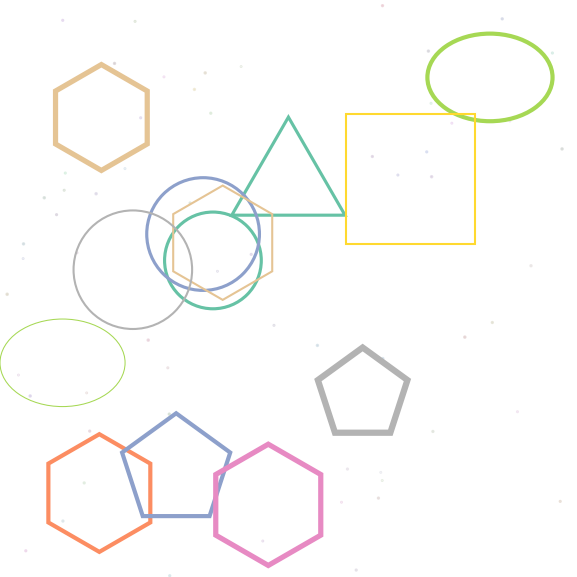[{"shape": "circle", "thickness": 1.5, "radius": 0.42, "center": [0.369, 0.548]}, {"shape": "triangle", "thickness": 1.5, "radius": 0.57, "center": [0.499, 0.683]}, {"shape": "hexagon", "thickness": 2, "radius": 0.51, "center": [0.172, 0.145]}, {"shape": "pentagon", "thickness": 2, "radius": 0.49, "center": [0.305, 0.185]}, {"shape": "circle", "thickness": 1.5, "radius": 0.49, "center": [0.352, 0.594]}, {"shape": "hexagon", "thickness": 2.5, "radius": 0.52, "center": [0.465, 0.125]}, {"shape": "oval", "thickness": 0.5, "radius": 0.54, "center": [0.108, 0.371]}, {"shape": "oval", "thickness": 2, "radius": 0.54, "center": [0.848, 0.865]}, {"shape": "square", "thickness": 1, "radius": 0.56, "center": [0.711, 0.689]}, {"shape": "hexagon", "thickness": 1, "radius": 0.49, "center": [0.386, 0.579]}, {"shape": "hexagon", "thickness": 2.5, "radius": 0.46, "center": [0.176, 0.796]}, {"shape": "circle", "thickness": 1, "radius": 0.51, "center": [0.23, 0.532]}, {"shape": "pentagon", "thickness": 3, "radius": 0.41, "center": [0.628, 0.316]}]